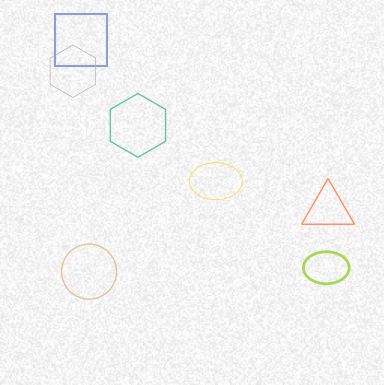[{"shape": "hexagon", "thickness": 1, "radius": 0.41, "center": [0.358, 0.674]}, {"shape": "triangle", "thickness": 1, "radius": 0.4, "center": [0.852, 0.457]}, {"shape": "square", "thickness": 1.5, "radius": 0.34, "center": [0.211, 0.897]}, {"shape": "oval", "thickness": 2, "radius": 0.3, "center": [0.848, 0.305]}, {"shape": "oval", "thickness": 0.5, "radius": 0.34, "center": [0.561, 0.529]}, {"shape": "circle", "thickness": 1, "radius": 0.36, "center": [0.231, 0.295]}, {"shape": "hexagon", "thickness": 0.5, "radius": 0.34, "center": [0.189, 0.815]}]